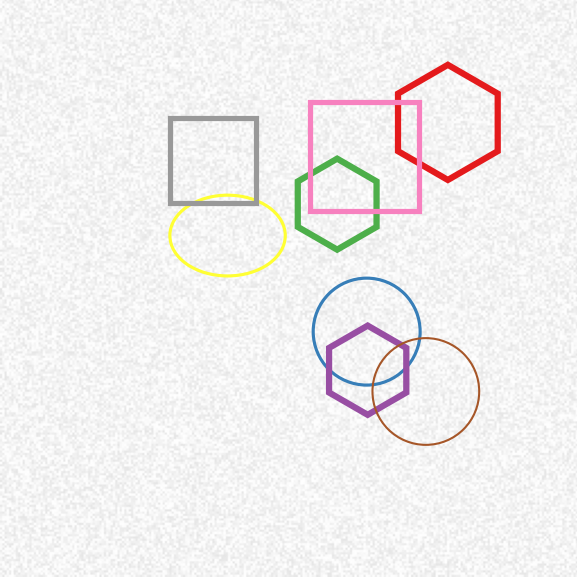[{"shape": "hexagon", "thickness": 3, "radius": 0.5, "center": [0.776, 0.787]}, {"shape": "circle", "thickness": 1.5, "radius": 0.46, "center": [0.635, 0.425]}, {"shape": "hexagon", "thickness": 3, "radius": 0.39, "center": [0.584, 0.646]}, {"shape": "hexagon", "thickness": 3, "radius": 0.39, "center": [0.637, 0.358]}, {"shape": "oval", "thickness": 1.5, "radius": 0.5, "center": [0.394, 0.591]}, {"shape": "circle", "thickness": 1, "radius": 0.46, "center": [0.737, 0.321]}, {"shape": "square", "thickness": 2.5, "radius": 0.47, "center": [0.631, 0.728]}, {"shape": "square", "thickness": 2.5, "radius": 0.37, "center": [0.369, 0.721]}]